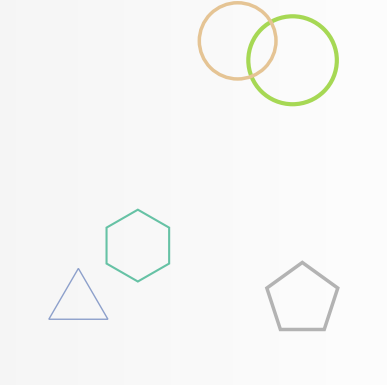[{"shape": "hexagon", "thickness": 1.5, "radius": 0.47, "center": [0.356, 0.362]}, {"shape": "triangle", "thickness": 1, "radius": 0.44, "center": [0.202, 0.215]}, {"shape": "circle", "thickness": 3, "radius": 0.57, "center": [0.755, 0.843]}, {"shape": "circle", "thickness": 2.5, "radius": 0.49, "center": [0.613, 0.894]}, {"shape": "pentagon", "thickness": 2.5, "radius": 0.48, "center": [0.78, 0.222]}]